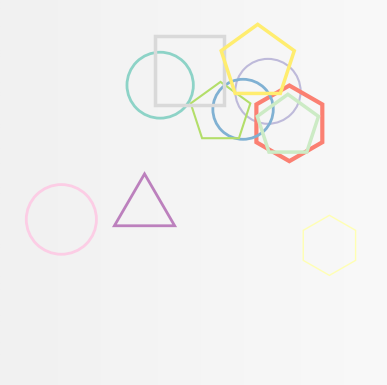[{"shape": "circle", "thickness": 2, "radius": 0.43, "center": [0.413, 0.779]}, {"shape": "hexagon", "thickness": 1, "radius": 0.39, "center": [0.85, 0.363]}, {"shape": "circle", "thickness": 1.5, "radius": 0.42, "center": [0.691, 0.763]}, {"shape": "hexagon", "thickness": 3, "radius": 0.49, "center": [0.747, 0.68]}, {"shape": "circle", "thickness": 2, "radius": 0.39, "center": [0.627, 0.716]}, {"shape": "pentagon", "thickness": 1.5, "radius": 0.4, "center": [0.569, 0.706]}, {"shape": "circle", "thickness": 2, "radius": 0.45, "center": [0.158, 0.43]}, {"shape": "square", "thickness": 2.5, "radius": 0.45, "center": [0.489, 0.817]}, {"shape": "triangle", "thickness": 2, "radius": 0.45, "center": [0.373, 0.458]}, {"shape": "pentagon", "thickness": 2.5, "radius": 0.41, "center": [0.743, 0.672]}, {"shape": "pentagon", "thickness": 2.5, "radius": 0.5, "center": [0.665, 0.838]}]